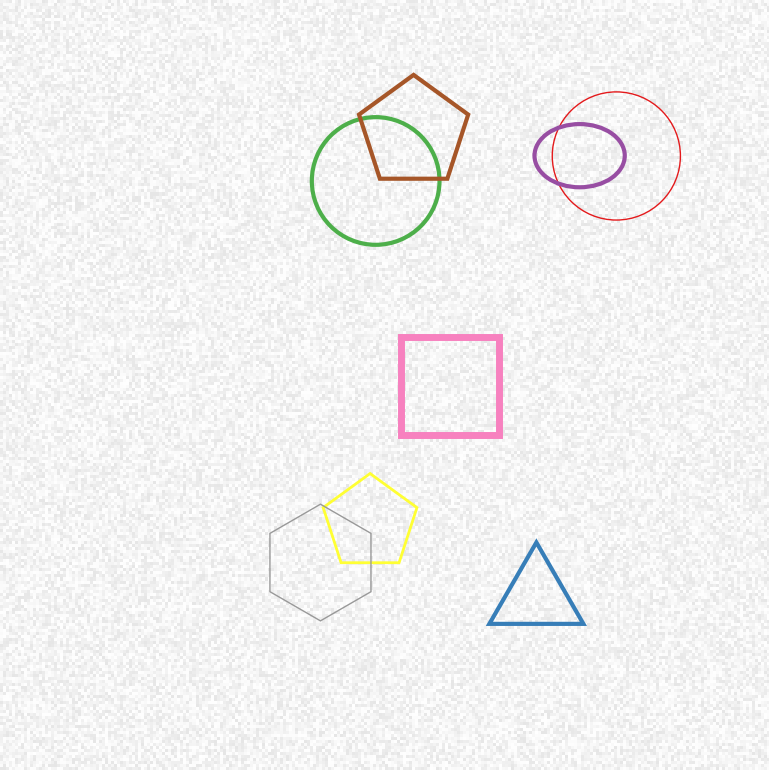[{"shape": "circle", "thickness": 0.5, "radius": 0.42, "center": [0.8, 0.797]}, {"shape": "triangle", "thickness": 1.5, "radius": 0.35, "center": [0.697, 0.225]}, {"shape": "circle", "thickness": 1.5, "radius": 0.41, "center": [0.488, 0.765]}, {"shape": "oval", "thickness": 1.5, "radius": 0.29, "center": [0.753, 0.798]}, {"shape": "pentagon", "thickness": 1, "radius": 0.32, "center": [0.481, 0.321]}, {"shape": "pentagon", "thickness": 1.5, "radius": 0.37, "center": [0.537, 0.828]}, {"shape": "square", "thickness": 2.5, "radius": 0.32, "center": [0.584, 0.498]}, {"shape": "hexagon", "thickness": 0.5, "radius": 0.38, "center": [0.416, 0.269]}]